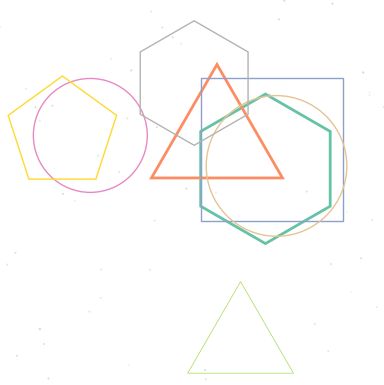[{"shape": "hexagon", "thickness": 2, "radius": 0.97, "center": [0.689, 0.561]}, {"shape": "triangle", "thickness": 2, "radius": 0.98, "center": [0.564, 0.636]}, {"shape": "square", "thickness": 1, "radius": 0.92, "center": [0.707, 0.612]}, {"shape": "circle", "thickness": 1, "radius": 0.74, "center": [0.235, 0.648]}, {"shape": "triangle", "thickness": 0.5, "radius": 0.79, "center": [0.625, 0.11]}, {"shape": "pentagon", "thickness": 1, "radius": 0.74, "center": [0.162, 0.655]}, {"shape": "circle", "thickness": 1, "radius": 0.91, "center": [0.718, 0.569]}, {"shape": "hexagon", "thickness": 1, "radius": 0.81, "center": [0.504, 0.784]}]